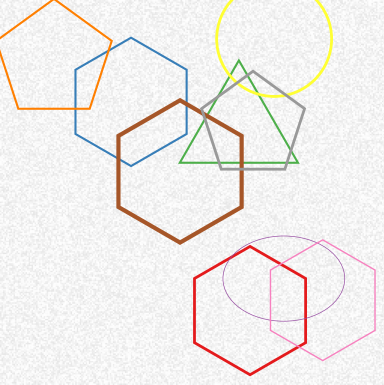[{"shape": "hexagon", "thickness": 2, "radius": 0.83, "center": [0.649, 0.193]}, {"shape": "hexagon", "thickness": 1.5, "radius": 0.83, "center": [0.34, 0.735]}, {"shape": "triangle", "thickness": 1.5, "radius": 0.89, "center": [0.62, 0.666]}, {"shape": "oval", "thickness": 0.5, "radius": 0.79, "center": [0.737, 0.276]}, {"shape": "pentagon", "thickness": 1.5, "radius": 0.79, "center": [0.14, 0.845]}, {"shape": "circle", "thickness": 2, "radius": 0.75, "center": [0.712, 0.899]}, {"shape": "hexagon", "thickness": 3, "radius": 0.92, "center": [0.468, 0.555]}, {"shape": "hexagon", "thickness": 1, "radius": 0.78, "center": [0.838, 0.22]}, {"shape": "pentagon", "thickness": 2, "radius": 0.7, "center": [0.657, 0.674]}]